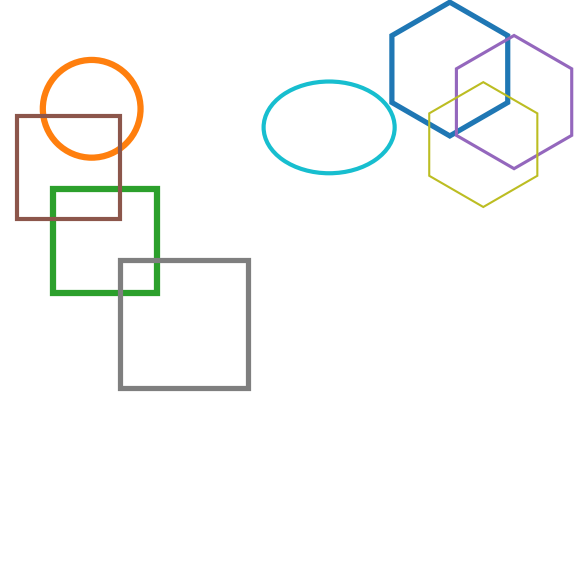[{"shape": "hexagon", "thickness": 2.5, "radius": 0.58, "center": [0.779, 0.88]}, {"shape": "circle", "thickness": 3, "radius": 0.42, "center": [0.159, 0.811]}, {"shape": "square", "thickness": 3, "radius": 0.45, "center": [0.182, 0.582]}, {"shape": "hexagon", "thickness": 1.5, "radius": 0.58, "center": [0.89, 0.822]}, {"shape": "square", "thickness": 2, "radius": 0.45, "center": [0.118, 0.709]}, {"shape": "square", "thickness": 2.5, "radius": 0.55, "center": [0.318, 0.438]}, {"shape": "hexagon", "thickness": 1, "radius": 0.54, "center": [0.837, 0.749]}, {"shape": "oval", "thickness": 2, "radius": 0.57, "center": [0.57, 0.779]}]